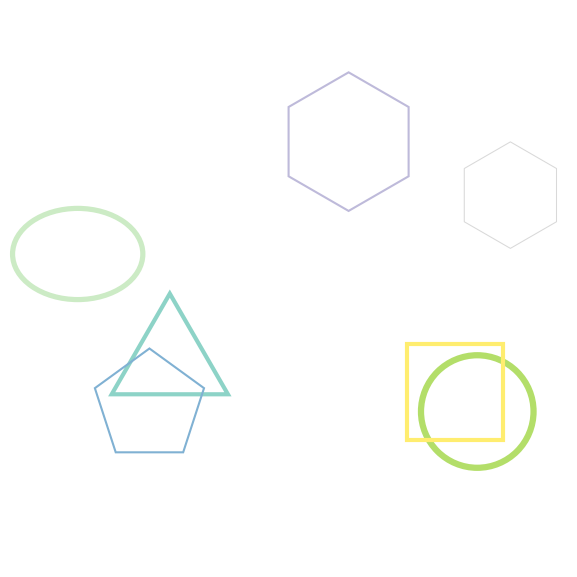[{"shape": "triangle", "thickness": 2, "radius": 0.58, "center": [0.294, 0.374]}, {"shape": "hexagon", "thickness": 1, "radius": 0.6, "center": [0.604, 0.754]}, {"shape": "pentagon", "thickness": 1, "radius": 0.5, "center": [0.259, 0.296]}, {"shape": "circle", "thickness": 3, "radius": 0.49, "center": [0.826, 0.287]}, {"shape": "hexagon", "thickness": 0.5, "radius": 0.46, "center": [0.884, 0.661]}, {"shape": "oval", "thickness": 2.5, "radius": 0.56, "center": [0.135, 0.559]}, {"shape": "square", "thickness": 2, "radius": 0.42, "center": [0.788, 0.321]}]